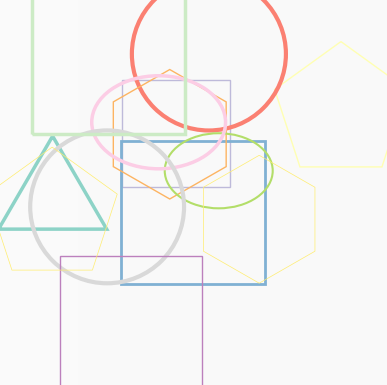[{"shape": "triangle", "thickness": 2.5, "radius": 0.81, "center": [0.136, 0.485]}, {"shape": "pentagon", "thickness": 1, "radius": 0.9, "center": [0.88, 0.712]}, {"shape": "square", "thickness": 1, "radius": 0.69, "center": [0.453, 0.654]}, {"shape": "circle", "thickness": 3, "radius": 0.99, "center": [0.539, 0.86]}, {"shape": "square", "thickness": 2, "radius": 0.93, "center": [0.498, 0.449]}, {"shape": "hexagon", "thickness": 1, "radius": 0.84, "center": [0.438, 0.651]}, {"shape": "oval", "thickness": 1.5, "radius": 0.7, "center": [0.564, 0.556]}, {"shape": "oval", "thickness": 2.5, "radius": 0.86, "center": [0.409, 0.682]}, {"shape": "circle", "thickness": 3, "radius": 0.99, "center": [0.276, 0.463]}, {"shape": "square", "thickness": 1, "radius": 0.92, "center": [0.338, 0.152]}, {"shape": "square", "thickness": 2.5, "radius": 0.98, "center": [0.28, 0.848]}, {"shape": "pentagon", "thickness": 0.5, "radius": 0.88, "center": [0.135, 0.441]}, {"shape": "hexagon", "thickness": 0.5, "radius": 0.83, "center": [0.669, 0.431]}]